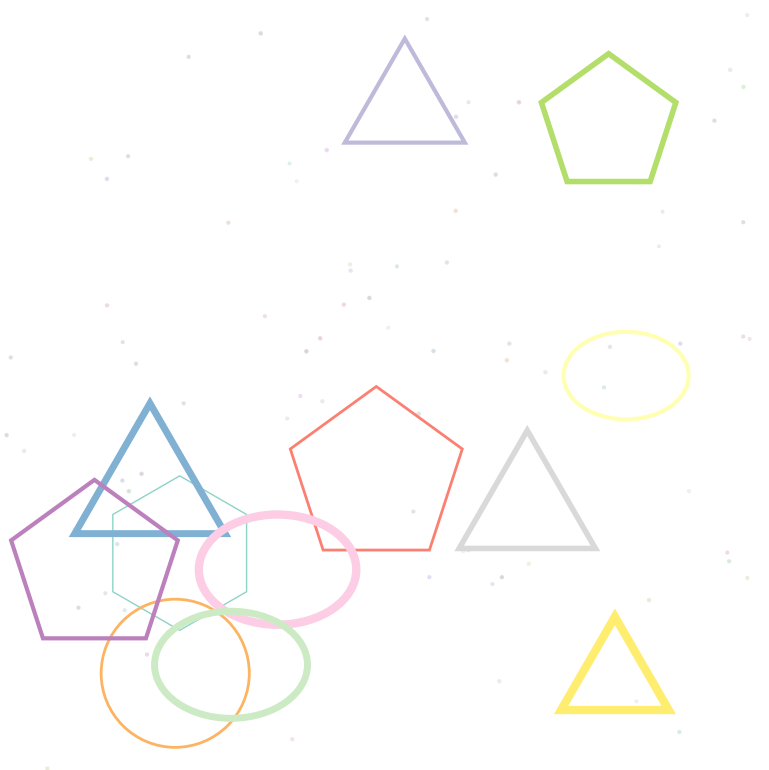[{"shape": "hexagon", "thickness": 0.5, "radius": 0.5, "center": [0.233, 0.282]}, {"shape": "oval", "thickness": 1.5, "radius": 0.41, "center": [0.813, 0.512]}, {"shape": "triangle", "thickness": 1.5, "radius": 0.45, "center": [0.526, 0.86]}, {"shape": "pentagon", "thickness": 1, "radius": 0.59, "center": [0.489, 0.381]}, {"shape": "triangle", "thickness": 2.5, "radius": 0.56, "center": [0.195, 0.363]}, {"shape": "circle", "thickness": 1, "radius": 0.48, "center": [0.228, 0.126]}, {"shape": "pentagon", "thickness": 2, "radius": 0.46, "center": [0.79, 0.839]}, {"shape": "oval", "thickness": 3, "radius": 0.51, "center": [0.36, 0.26]}, {"shape": "triangle", "thickness": 2, "radius": 0.51, "center": [0.685, 0.339]}, {"shape": "pentagon", "thickness": 1.5, "radius": 0.57, "center": [0.123, 0.263]}, {"shape": "oval", "thickness": 2.5, "radius": 0.5, "center": [0.3, 0.137]}, {"shape": "triangle", "thickness": 3, "radius": 0.4, "center": [0.799, 0.118]}]